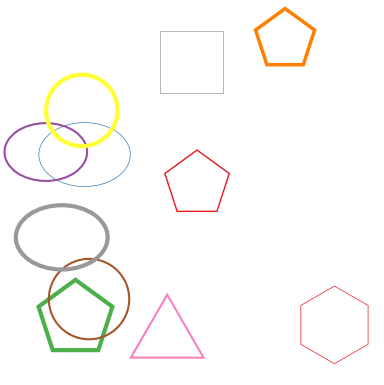[{"shape": "pentagon", "thickness": 1, "radius": 0.44, "center": [0.512, 0.522]}, {"shape": "hexagon", "thickness": 0.5, "radius": 0.5, "center": [0.869, 0.156]}, {"shape": "oval", "thickness": 0.5, "radius": 0.59, "center": [0.22, 0.598]}, {"shape": "pentagon", "thickness": 3, "radius": 0.5, "center": [0.196, 0.172]}, {"shape": "oval", "thickness": 1.5, "radius": 0.54, "center": [0.119, 0.605]}, {"shape": "pentagon", "thickness": 2.5, "radius": 0.4, "center": [0.741, 0.897]}, {"shape": "circle", "thickness": 3, "radius": 0.46, "center": [0.213, 0.713]}, {"shape": "circle", "thickness": 1.5, "radius": 0.52, "center": [0.231, 0.223]}, {"shape": "triangle", "thickness": 1.5, "radius": 0.55, "center": [0.434, 0.126]}, {"shape": "square", "thickness": 0.5, "radius": 0.4, "center": [0.498, 0.839]}, {"shape": "oval", "thickness": 3, "radius": 0.6, "center": [0.16, 0.383]}]